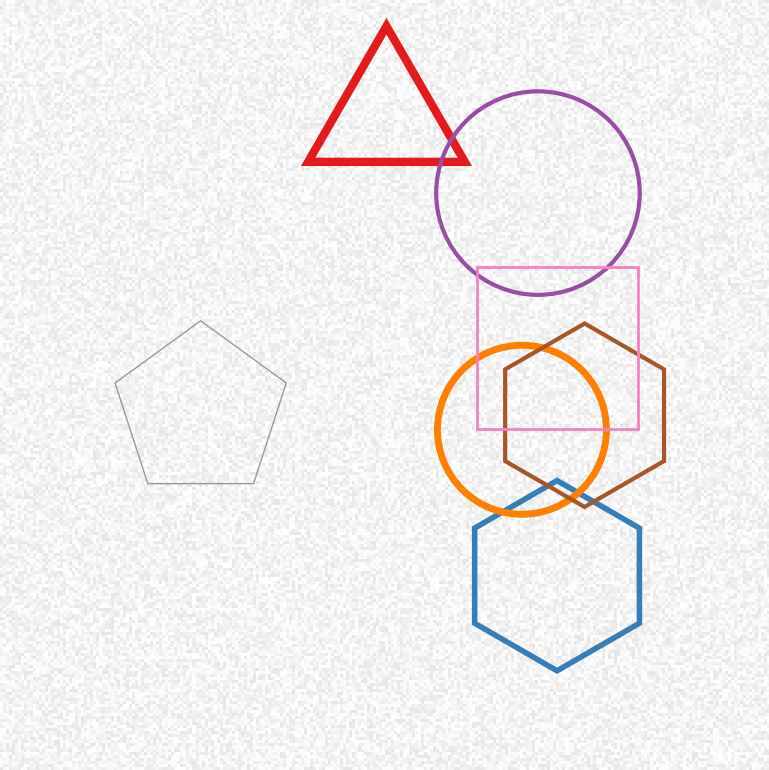[{"shape": "triangle", "thickness": 3, "radius": 0.59, "center": [0.502, 0.849]}, {"shape": "hexagon", "thickness": 2, "radius": 0.62, "center": [0.723, 0.252]}, {"shape": "circle", "thickness": 1.5, "radius": 0.66, "center": [0.699, 0.749]}, {"shape": "circle", "thickness": 2.5, "radius": 0.55, "center": [0.678, 0.442]}, {"shape": "hexagon", "thickness": 1.5, "radius": 0.6, "center": [0.759, 0.461]}, {"shape": "square", "thickness": 1, "radius": 0.53, "center": [0.724, 0.548]}, {"shape": "pentagon", "thickness": 0.5, "radius": 0.58, "center": [0.261, 0.466]}]